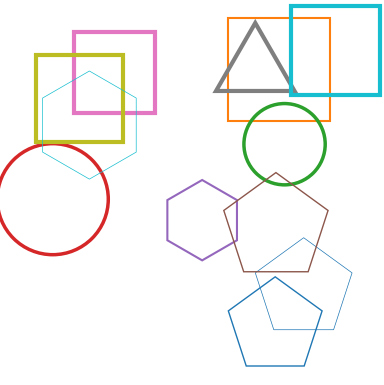[{"shape": "pentagon", "thickness": 1, "radius": 0.64, "center": [0.715, 0.153]}, {"shape": "pentagon", "thickness": 0.5, "radius": 0.66, "center": [0.789, 0.25]}, {"shape": "square", "thickness": 1.5, "radius": 0.66, "center": [0.725, 0.819]}, {"shape": "circle", "thickness": 2.5, "radius": 0.53, "center": [0.739, 0.625]}, {"shape": "circle", "thickness": 2.5, "radius": 0.72, "center": [0.137, 0.483]}, {"shape": "hexagon", "thickness": 1.5, "radius": 0.52, "center": [0.525, 0.428]}, {"shape": "pentagon", "thickness": 1, "radius": 0.71, "center": [0.717, 0.409]}, {"shape": "square", "thickness": 3, "radius": 0.53, "center": [0.297, 0.811]}, {"shape": "triangle", "thickness": 3, "radius": 0.59, "center": [0.663, 0.823]}, {"shape": "square", "thickness": 3, "radius": 0.56, "center": [0.206, 0.744]}, {"shape": "hexagon", "thickness": 0.5, "radius": 0.7, "center": [0.232, 0.675]}, {"shape": "square", "thickness": 3, "radius": 0.58, "center": [0.872, 0.87]}]